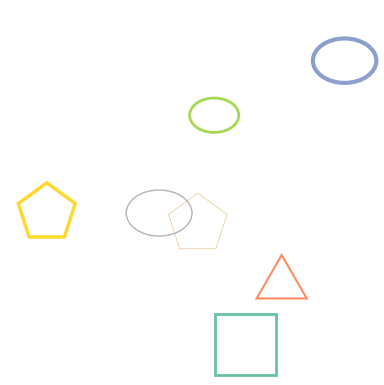[{"shape": "square", "thickness": 2, "radius": 0.4, "center": [0.638, 0.105]}, {"shape": "triangle", "thickness": 1.5, "radius": 0.38, "center": [0.732, 0.262]}, {"shape": "oval", "thickness": 3, "radius": 0.41, "center": [0.895, 0.842]}, {"shape": "oval", "thickness": 2, "radius": 0.32, "center": [0.556, 0.701]}, {"shape": "pentagon", "thickness": 2.5, "radius": 0.39, "center": [0.121, 0.447]}, {"shape": "pentagon", "thickness": 0.5, "radius": 0.4, "center": [0.514, 0.418]}, {"shape": "oval", "thickness": 1, "radius": 0.43, "center": [0.413, 0.447]}]